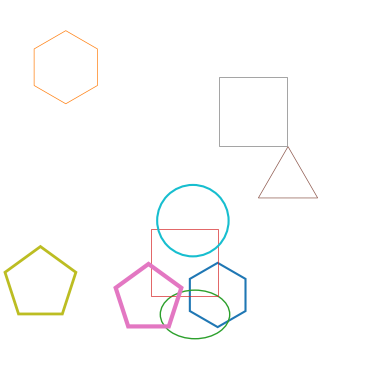[{"shape": "hexagon", "thickness": 1.5, "radius": 0.42, "center": [0.565, 0.234]}, {"shape": "hexagon", "thickness": 0.5, "radius": 0.47, "center": [0.171, 0.825]}, {"shape": "oval", "thickness": 1, "radius": 0.45, "center": [0.506, 0.183]}, {"shape": "square", "thickness": 0.5, "radius": 0.43, "center": [0.479, 0.318]}, {"shape": "triangle", "thickness": 0.5, "radius": 0.44, "center": [0.748, 0.53]}, {"shape": "pentagon", "thickness": 3, "radius": 0.45, "center": [0.386, 0.225]}, {"shape": "square", "thickness": 0.5, "radius": 0.44, "center": [0.657, 0.71]}, {"shape": "pentagon", "thickness": 2, "radius": 0.48, "center": [0.105, 0.263]}, {"shape": "circle", "thickness": 1.5, "radius": 0.46, "center": [0.501, 0.427]}]